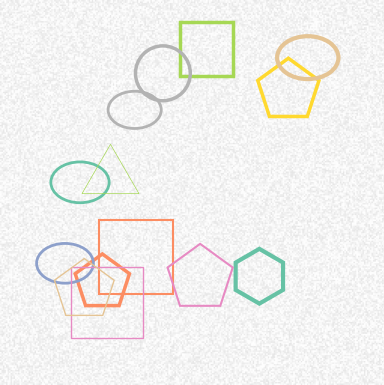[{"shape": "oval", "thickness": 2, "radius": 0.38, "center": [0.208, 0.526]}, {"shape": "hexagon", "thickness": 3, "radius": 0.36, "center": [0.674, 0.283]}, {"shape": "pentagon", "thickness": 2.5, "radius": 0.37, "center": [0.266, 0.266]}, {"shape": "square", "thickness": 1.5, "radius": 0.48, "center": [0.354, 0.332]}, {"shape": "oval", "thickness": 2, "radius": 0.37, "center": [0.169, 0.316]}, {"shape": "pentagon", "thickness": 1.5, "radius": 0.44, "center": [0.52, 0.278]}, {"shape": "square", "thickness": 1, "radius": 0.47, "center": [0.279, 0.214]}, {"shape": "triangle", "thickness": 0.5, "radius": 0.43, "center": [0.287, 0.54]}, {"shape": "square", "thickness": 2.5, "radius": 0.35, "center": [0.537, 0.873]}, {"shape": "pentagon", "thickness": 2.5, "radius": 0.42, "center": [0.749, 0.765]}, {"shape": "pentagon", "thickness": 1, "radius": 0.41, "center": [0.219, 0.247]}, {"shape": "oval", "thickness": 3, "radius": 0.4, "center": [0.799, 0.85]}, {"shape": "oval", "thickness": 2, "radius": 0.35, "center": [0.35, 0.715]}, {"shape": "circle", "thickness": 2.5, "radius": 0.36, "center": [0.423, 0.81]}]